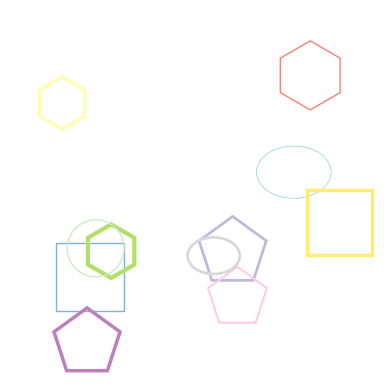[{"shape": "oval", "thickness": 0.5, "radius": 0.48, "center": [0.763, 0.553]}, {"shape": "hexagon", "thickness": 2.5, "radius": 0.34, "center": [0.161, 0.732]}, {"shape": "pentagon", "thickness": 2, "radius": 0.46, "center": [0.604, 0.346]}, {"shape": "hexagon", "thickness": 1, "radius": 0.45, "center": [0.806, 0.804]}, {"shape": "square", "thickness": 1, "radius": 0.44, "center": [0.233, 0.281]}, {"shape": "hexagon", "thickness": 3, "radius": 0.35, "center": [0.289, 0.348]}, {"shape": "pentagon", "thickness": 1.5, "radius": 0.4, "center": [0.617, 0.227]}, {"shape": "oval", "thickness": 2, "radius": 0.34, "center": [0.555, 0.336]}, {"shape": "pentagon", "thickness": 2.5, "radius": 0.45, "center": [0.226, 0.11]}, {"shape": "circle", "thickness": 1, "radius": 0.37, "center": [0.248, 0.355]}, {"shape": "square", "thickness": 2.5, "radius": 0.42, "center": [0.882, 0.423]}]